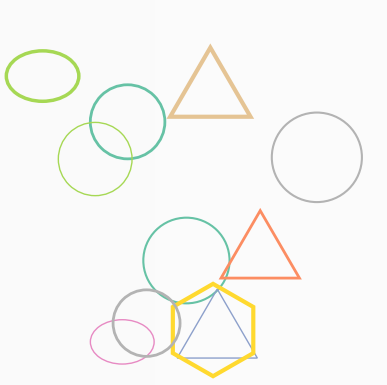[{"shape": "circle", "thickness": 2, "radius": 0.48, "center": [0.329, 0.684]}, {"shape": "circle", "thickness": 1.5, "radius": 0.56, "center": [0.481, 0.323]}, {"shape": "triangle", "thickness": 2, "radius": 0.58, "center": [0.672, 0.336]}, {"shape": "triangle", "thickness": 1, "radius": 0.6, "center": [0.561, 0.13]}, {"shape": "oval", "thickness": 1, "radius": 0.41, "center": [0.315, 0.112]}, {"shape": "circle", "thickness": 1, "radius": 0.48, "center": [0.246, 0.587]}, {"shape": "oval", "thickness": 2.5, "radius": 0.47, "center": [0.11, 0.802]}, {"shape": "hexagon", "thickness": 3, "radius": 0.6, "center": [0.55, 0.143]}, {"shape": "triangle", "thickness": 3, "radius": 0.6, "center": [0.543, 0.757]}, {"shape": "circle", "thickness": 2, "radius": 0.43, "center": [0.378, 0.161]}, {"shape": "circle", "thickness": 1.5, "radius": 0.58, "center": [0.818, 0.591]}]